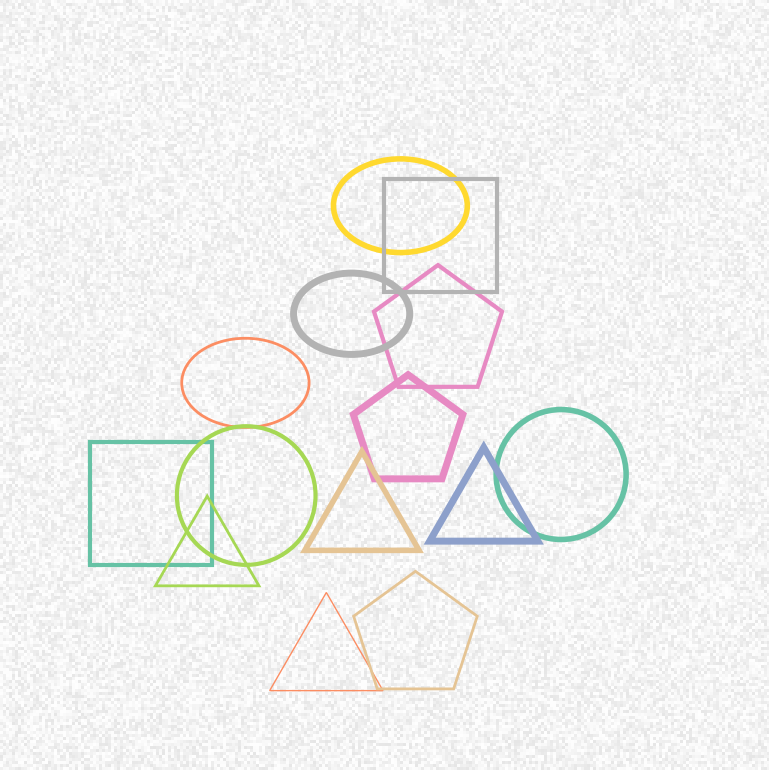[{"shape": "circle", "thickness": 2, "radius": 0.42, "center": [0.729, 0.384]}, {"shape": "square", "thickness": 1.5, "radius": 0.4, "center": [0.196, 0.346]}, {"shape": "oval", "thickness": 1, "radius": 0.41, "center": [0.319, 0.503]}, {"shape": "triangle", "thickness": 0.5, "radius": 0.42, "center": [0.424, 0.146]}, {"shape": "triangle", "thickness": 2.5, "radius": 0.41, "center": [0.628, 0.338]}, {"shape": "pentagon", "thickness": 2.5, "radius": 0.37, "center": [0.53, 0.439]}, {"shape": "pentagon", "thickness": 1.5, "radius": 0.44, "center": [0.569, 0.568]}, {"shape": "circle", "thickness": 1.5, "radius": 0.45, "center": [0.32, 0.356]}, {"shape": "triangle", "thickness": 1, "radius": 0.39, "center": [0.269, 0.278]}, {"shape": "oval", "thickness": 2, "radius": 0.43, "center": [0.52, 0.733]}, {"shape": "pentagon", "thickness": 1, "radius": 0.42, "center": [0.54, 0.174]}, {"shape": "triangle", "thickness": 2, "radius": 0.43, "center": [0.47, 0.328]}, {"shape": "oval", "thickness": 2.5, "radius": 0.38, "center": [0.457, 0.593]}, {"shape": "square", "thickness": 1.5, "radius": 0.37, "center": [0.572, 0.694]}]